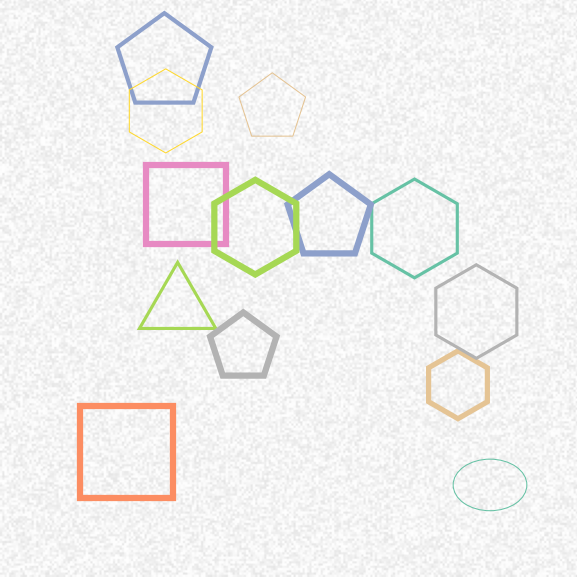[{"shape": "oval", "thickness": 0.5, "radius": 0.32, "center": [0.848, 0.159]}, {"shape": "hexagon", "thickness": 1.5, "radius": 0.43, "center": [0.718, 0.604]}, {"shape": "square", "thickness": 3, "radius": 0.4, "center": [0.219, 0.216]}, {"shape": "pentagon", "thickness": 3, "radius": 0.38, "center": [0.57, 0.622]}, {"shape": "pentagon", "thickness": 2, "radius": 0.43, "center": [0.285, 0.891]}, {"shape": "square", "thickness": 3, "radius": 0.35, "center": [0.322, 0.645]}, {"shape": "hexagon", "thickness": 3, "radius": 0.41, "center": [0.442, 0.606]}, {"shape": "triangle", "thickness": 1.5, "radius": 0.38, "center": [0.308, 0.469]}, {"shape": "hexagon", "thickness": 0.5, "radius": 0.36, "center": [0.287, 0.807]}, {"shape": "pentagon", "thickness": 0.5, "radius": 0.3, "center": [0.471, 0.812]}, {"shape": "hexagon", "thickness": 2.5, "radius": 0.29, "center": [0.793, 0.333]}, {"shape": "pentagon", "thickness": 3, "radius": 0.3, "center": [0.421, 0.398]}, {"shape": "hexagon", "thickness": 1.5, "radius": 0.41, "center": [0.825, 0.46]}]